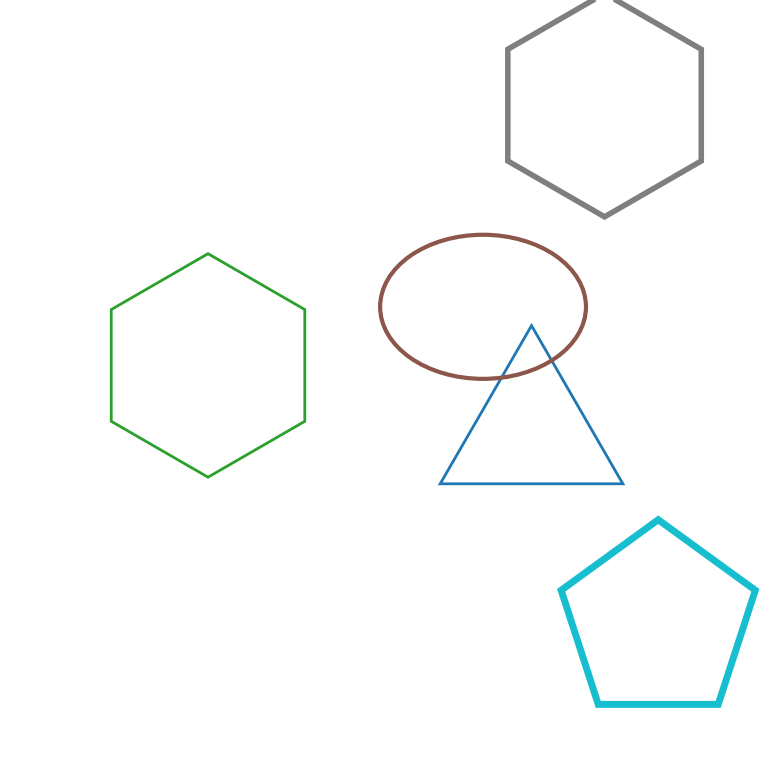[{"shape": "triangle", "thickness": 1, "radius": 0.68, "center": [0.69, 0.44]}, {"shape": "hexagon", "thickness": 1, "radius": 0.73, "center": [0.27, 0.525]}, {"shape": "oval", "thickness": 1.5, "radius": 0.67, "center": [0.627, 0.602]}, {"shape": "hexagon", "thickness": 2, "radius": 0.73, "center": [0.785, 0.863]}, {"shape": "pentagon", "thickness": 2.5, "radius": 0.66, "center": [0.855, 0.192]}]